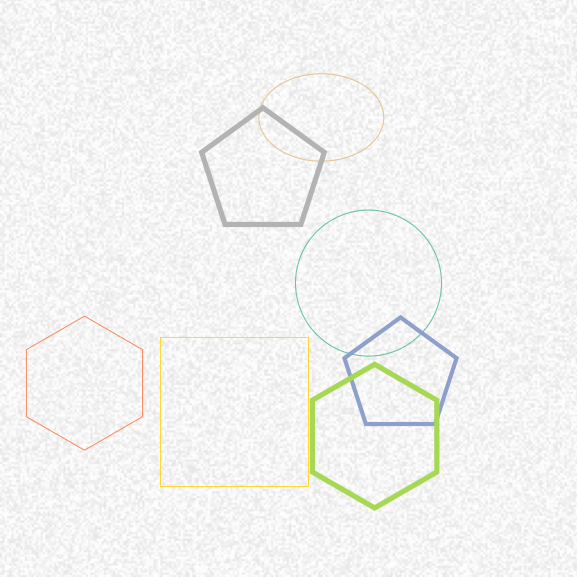[{"shape": "circle", "thickness": 0.5, "radius": 0.63, "center": [0.638, 0.509]}, {"shape": "hexagon", "thickness": 0.5, "radius": 0.58, "center": [0.146, 0.336]}, {"shape": "pentagon", "thickness": 2, "radius": 0.51, "center": [0.694, 0.347]}, {"shape": "hexagon", "thickness": 2.5, "radius": 0.62, "center": [0.649, 0.244]}, {"shape": "square", "thickness": 0.5, "radius": 0.64, "center": [0.405, 0.286]}, {"shape": "oval", "thickness": 0.5, "radius": 0.54, "center": [0.556, 0.796]}, {"shape": "pentagon", "thickness": 2.5, "radius": 0.56, "center": [0.455, 0.701]}]